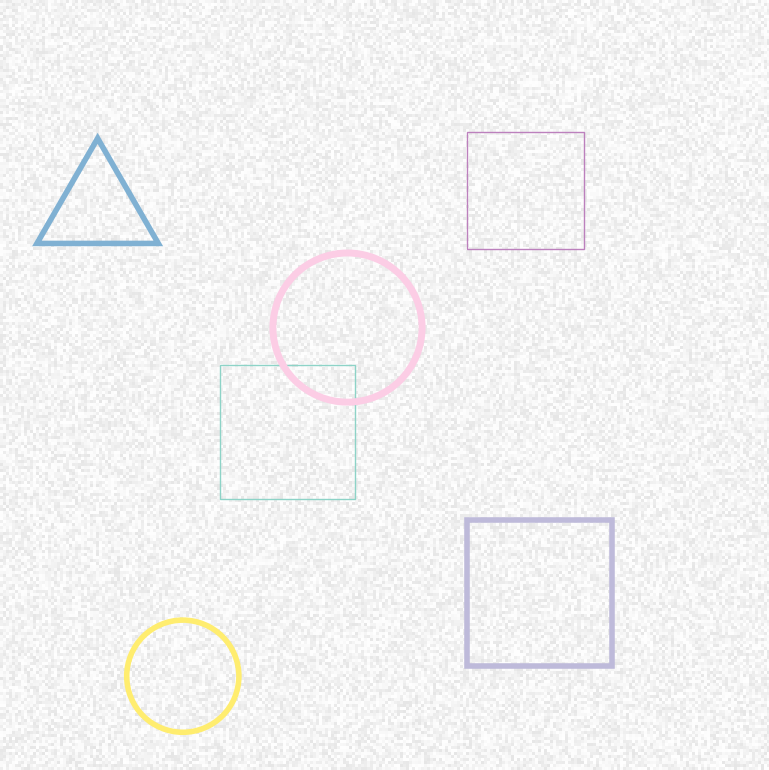[{"shape": "square", "thickness": 0.5, "radius": 0.44, "center": [0.373, 0.439]}, {"shape": "square", "thickness": 2, "radius": 0.47, "center": [0.701, 0.23]}, {"shape": "triangle", "thickness": 2, "radius": 0.46, "center": [0.127, 0.729]}, {"shape": "circle", "thickness": 2.5, "radius": 0.48, "center": [0.451, 0.575]}, {"shape": "square", "thickness": 0.5, "radius": 0.38, "center": [0.683, 0.753]}, {"shape": "circle", "thickness": 2, "radius": 0.36, "center": [0.237, 0.122]}]